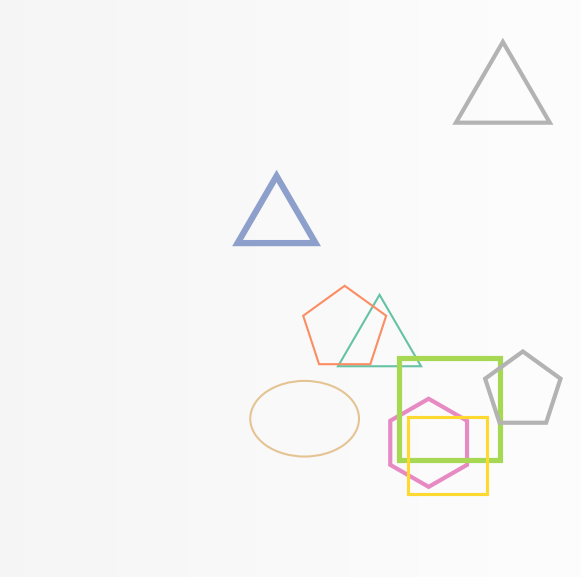[{"shape": "triangle", "thickness": 1, "radius": 0.41, "center": [0.653, 0.406]}, {"shape": "pentagon", "thickness": 1, "radius": 0.38, "center": [0.593, 0.429]}, {"shape": "triangle", "thickness": 3, "radius": 0.39, "center": [0.476, 0.617]}, {"shape": "hexagon", "thickness": 2, "radius": 0.38, "center": [0.737, 0.232]}, {"shape": "square", "thickness": 2.5, "radius": 0.44, "center": [0.773, 0.291]}, {"shape": "square", "thickness": 1.5, "radius": 0.34, "center": [0.77, 0.21]}, {"shape": "oval", "thickness": 1, "radius": 0.47, "center": [0.524, 0.274]}, {"shape": "pentagon", "thickness": 2, "radius": 0.34, "center": [0.899, 0.322]}, {"shape": "triangle", "thickness": 2, "radius": 0.47, "center": [0.865, 0.833]}]